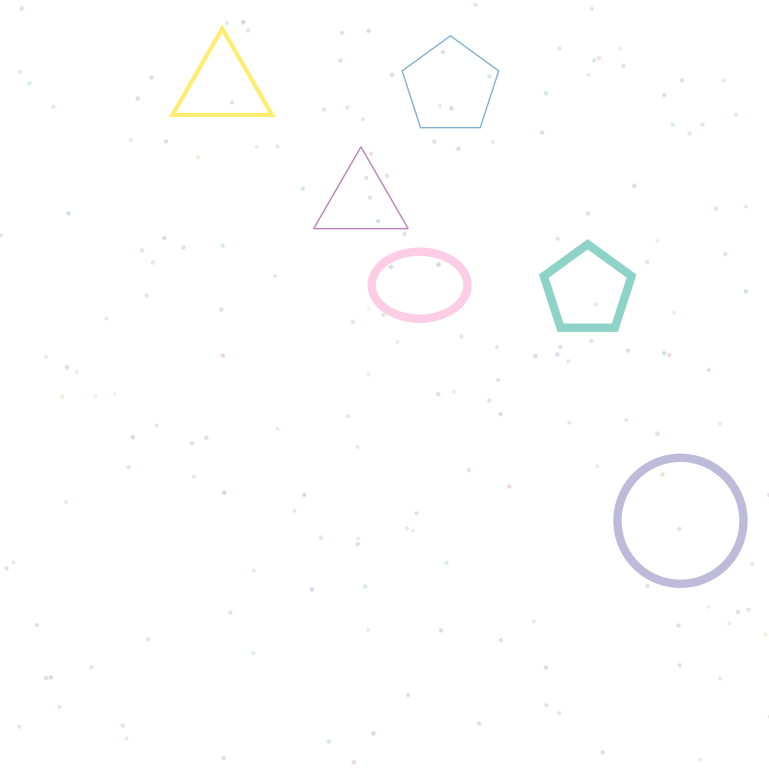[{"shape": "pentagon", "thickness": 3, "radius": 0.3, "center": [0.763, 0.623]}, {"shape": "circle", "thickness": 3, "radius": 0.41, "center": [0.884, 0.324]}, {"shape": "pentagon", "thickness": 0.5, "radius": 0.33, "center": [0.585, 0.888]}, {"shape": "oval", "thickness": 3, "radius": 0.31, "center": [0.545, 0.63]}, {"shape": "triangle", "thickness": 0.5, "radius": 0.35, "center": [0.469, 0.738]}, {"shape": "triangle", "thickness": 1.5, "radius": 0.37, "center": [0.289, 0.888]}]